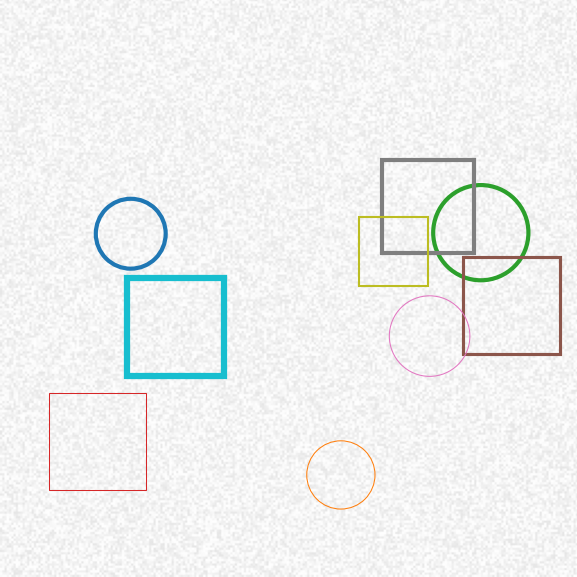[{"shape": "circle", "thickness": 2, "radius": 0.3, "center": [0.226, 0.594]}, {"shape": "circle", "thickness": 0.5, "radius": 0.3, "center": [0.59, 0.177]}, {"shape": "circle", "thickness": 2, "radius": 0.41, "center": [0.833, 0.596]}, {"shape": "square", "thickness": 0.5, "radius": 0.42, "center": [0.168, 0.234]}, {"shape": "square", "thickness": 1.5, "radius": 0.42, "center": [0.886, 0.47]}, {"shape": "circle", "thickness": 0.5, "radius": 0.35, "center": [0.744, 0.417]}, {"shape": "square", "thickness": 2, "radius": 0.4, "center": [0.741, 0.641]}, {"shape": "square", "thickness": 1, "radius": 0.3, "center": [0.682, 0.564]}, {"shape": "square", "thickness": 3, "radius": 0.42, "center": [0.304, 0.433]}]